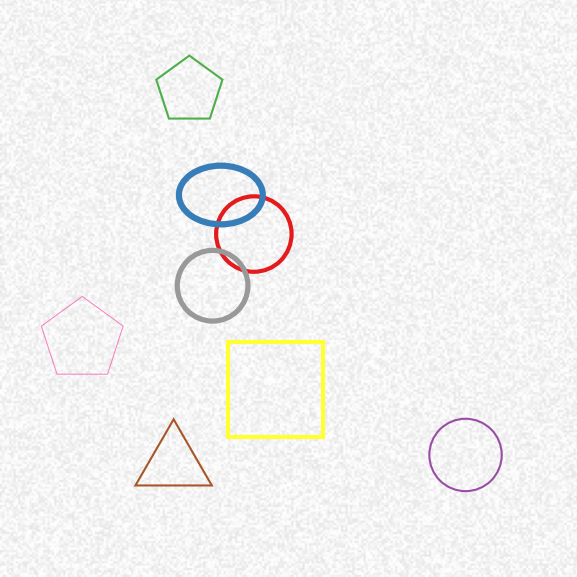[{"shape": "circle", "thickness": 2, "radius": 0.33, "center": [0.44, 0.594]}, {"shape": "oval", "thickness": 3, "radius": 0.36, "center": [0.382, 0.661]}, {"shape": "pentagon", "thickness": 1, "radius": 0.3, "center": [0.328, 0.843]}, {"shape": "circle", "thickness": 1, "radius": 0.31, "center": [0.806, 0.211]}, {"shape": "square", "thickness": 2, "radius": 0.42, "center": [0.477, 0.325]}, {"shape": "triangle", "thickness": 1, "radius": 0.38, "center": [0.301, 0.197]}, {"shape": "pentagon", "thickness": 0.5, "radius": 0.37, "center": [0.142, 0.411]}, {"shape": "circle", "thickness": 2.5, "radius": 0.31, "center": [0.368, 0.504]}]